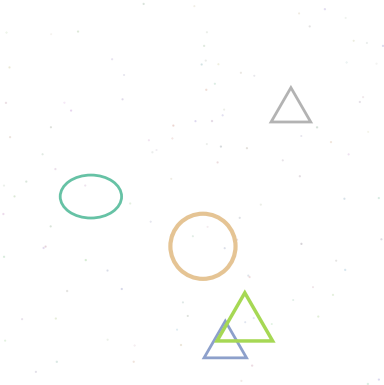[{"shape": "oval", "thickness": 2, "radius": 0.4, "center": [0.236, 0.489]}, {"shape": "triangle", "thickness": 2, "radius": 0.32, "center": [0.585, 0.102]}, {"shape": "triangle", "thickness": 2.5, "radius": 0.42, "center": [0.636, 0.156]}, {"shape": "circle", "thickness": 3, "radius": 0.42, "center": [0.527, 0.36]}, {"shape": "triangle", "thickness": 2, "radius": 0.3, "center": [0.756, 0.713]}]